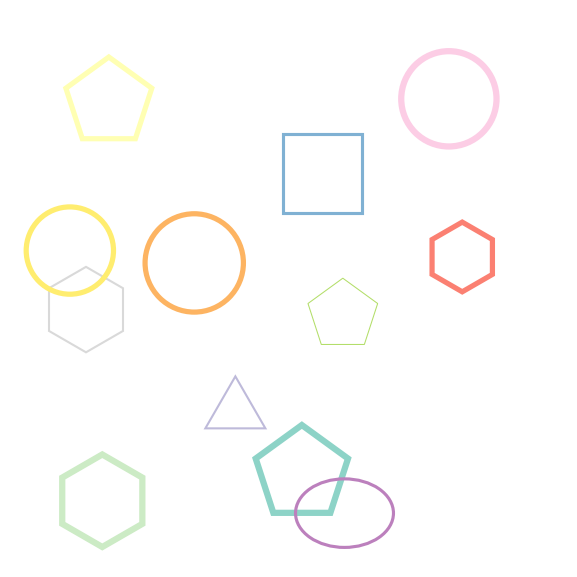[{"shape": "pentagon", "thickness": 3, "radius": 0.42, "center": [0.523, 0.179]}, {"shape": "pentagon", "thickness": 2.5, "radius": 0.39, "center": [0.188, 0.822]}, {"shape": "triangle", "thickness": 1, "radius": 0.3, "center": [0.408, 0.287]}, {"shape": "hexagon", "thickness": 2.5, "radius": 0.3, "center": [0.8, 0.554]}, {"shape": "square", "thickness": 1.5, "radius": 0.34, "center": [0.558, 0.699]}, {"shape": "circle", "thickness": 2.5, "radius": 0.43, "center": [0.336, 0.544]}, {"shape": "pentagon", "thickness": 0.5, "radius": 0.32, "center": [0.594, 0.454]}, {"shape": "circle", "thickness": 3, "radius": 0.41, "center": [0.777, 0.828]}, {"shape": "hexagon", "thickness": 1, "radius": 0.37, "center": [0.149, 0.463]}, {"shape": "oval", "thickness": 1.5, "radius": 0.42, "center": [0.597, 0.111]}, {"shape": "hexagon", "thickness": 3, "radius": 0.4, "center": [0.177, 0.132]}, {"shape": "circle", "thickness": 2.5, "radius": 0.38, "center": [0.121, 0.565]}]